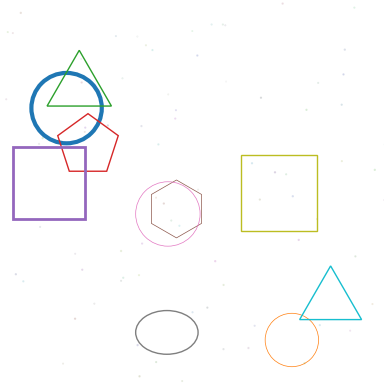[{"shape": "circle", "thickness": 3, "radius": 0.46, "center": [0.173, 0.719]}, {"shape": "circle", "thickness": 0.5, "radius": 0.35, "center": [0.758, 0.117]}, {"shape": "triangle", "thickness": 1, "radius": 0.48, "center": [0.206, 0.773]}, {"shape": "pentagon", "thickness": 1, "radius": 0.41, "center": [0.229, 0.622]}, {"shape": "square", "thickness": 2, "radius": 0.47, "center": [0.128, 0.524]}, {"shape": "hexagon", "thickness": 0.5, "radius": 0.38, "center": [0.458, 0.457]}, {"shape": "circle", "thickness": 0.5, "radius": 0.42, "center": [0.436, 0.444]}, {"shape": "oval", "thickness": 1, "radius": 0.41, "center": [0.433, 0.137]}, {"shape": "square", "thickness": 1, "radius": 0.49, "center": [0.724, 0.499]}, {"shape": "triangle", "thickness": 1, "radius": 0.46, "center": [0.859, 0.216]}]